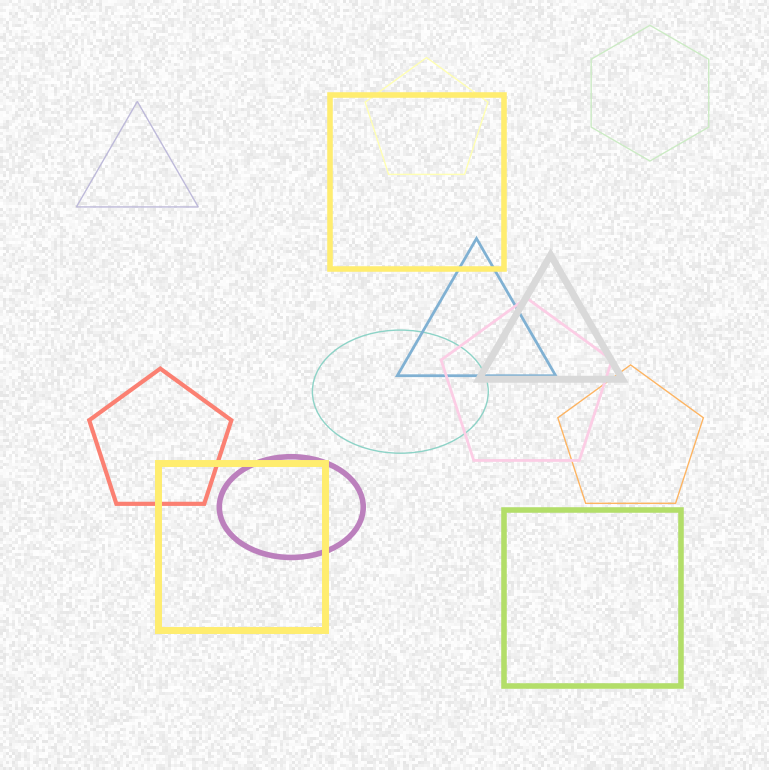[{"shape": "oval", "thickness": 0.5, "radius": 0.57, "center": [0.52, 0.491]}, {"shape": "pentagon", "thickness": 0.5, "radius": 0.42, "center": [0.554, 0.841]}, {"shape": "triangle", "thickness": 0.5, "radius": 0.46, "center": [0.178, 0.777]}, {"shape": "pentagon", "thickness": 1.5, "radius": 0.49, "center": [0.208, 0.424]}, {"shape": "triangle", "thickness": 1, "radius": 0.59, "center": [0.619, 0.571]}, {"shape": "pentagon", "thickness": 0.5, "radius": 0.5, "center": [0.819, 0.427]}, {"shape": "square", "thickness": 2, "radius": 0.57, "center": [0.769, 0.223]}, {"shape": "pentagon", "thickness": 1, "radius": 0.58, "center": [0.684, 0.496]}, {"shape": "triangle", "thickness": 2.5, "radius": 0.54, "center": [0.715, 0.561]}, {"shape": "oval", "thickness": 2, "radius": 0.47, "center": [0.378, 0.341]}, {"shape": "hexagon", "thickness": 0.5, "radius": 0.44, "center": [0.844, 0.879]}, {"shape": "square", "thickness": 2, "radius": 0.57, "center": [0.541, 0.764]}, {"shape": "square", "thickness": 2.5, "radius": 0.54, "center": [0.314, 0.29]}]